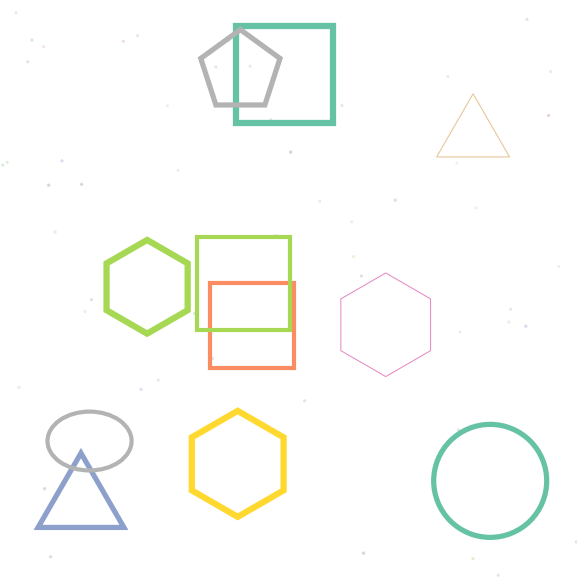[{"shape": "square", "thickness": 3, "radius": 0.42, "center": [0.493, 0.871]}, {"shape": "circle", "thickness": 2.5, "radius": 0.49, "center": [0.849, 0.166]}, {"shape": "square", "thickness": 2, "radius": 0.36, "center": [0.437, 0.435]}, {"shape": "triangle", "thickness": 2.5, "radius": 0.43, "center": [0.14, 0.129]}, {"shape": "hexagon", "thickness": 0.5, "radius": 0.45, "center": [0.668, 0.437]}, {"shape": "hexagon", "thickness": 3, "radius": 0.41, "center": [0.255, 0.503]}, {"shape": "square", "thickness": 2, "radius": 0.4, "center": [0.422, 0.508]}, {"shape": "hexagon", "thickness": 3, "radius": 0.46, "center": [0.412, 0.196]}, {"shape": "triangle", "thickness": 0.5, "radius": 0.36, "center": [0.819, 0.764]}, {"shape": "pentagon", "thickness": 2.5, "radius": 0.36, "center": [0.416, 0.876]}, {"shape": "oval", "thickness": 2, "radius": 0.36, "center": [0.155, 0.235]}]